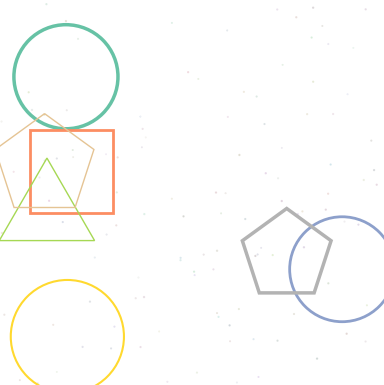[{"shape": "circle", "thickness": 2.5, "radius": 0.68, "center": [0.171, 0.801]}, {"shape": "square", "thickness": 2, "radius": 0.54, "center": [0.185, 0.555]}, {"shape": "circle", "thickness": 2, "radius": 0.68, "center": [0.889, 0.301]}, {"shape": "triangle", "thickness": 1, "radius": 0.71, "center": [0.122, 0.447]}, {"shape": "circle", "thickness": 1.5, "radius": 0.73, "center": [0.175, 0.126]}, {"shape": "pentagon", "thickness": 1, "radius": 0.67, "center": [0.116, 0.57]}, {"shape": "pentagon", "thickness": 2.5, "radius": 0.61, "center": [0.745, 0.337]}]